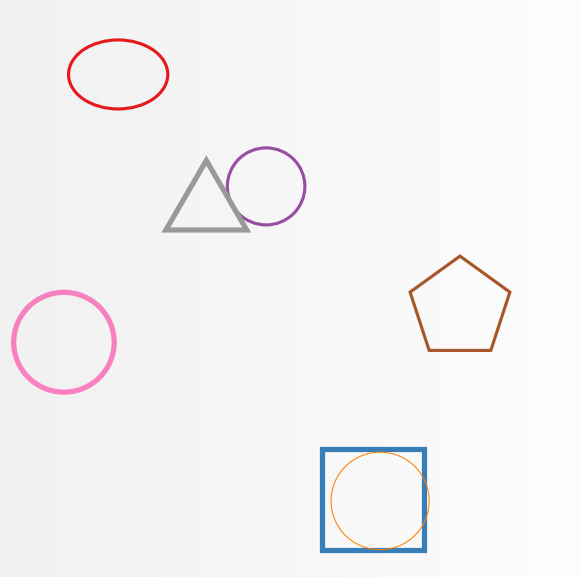[{"shape": "oval", "thickness": 1.5, "radius": 0.43, "center": [0.203, 0.87]}, {"shape": "square", "thickness": 2.5, "radius": 0.44, "center": [0.642, 0.134]}, {"shape": "circle", "thickness": 1.5, "radius": 0.33, "center": [0.458, 0.676]}, {"shape": "circle", "thickness": 0.5, "radius": 0.42, "center": [0.654, 0.132]}, {"shape": "pentagon", "thickness": 1.5, "radius": 0.45, "center": [0.791, 0.465]}, {"shape": "circle", "thickness": 2.5, "radius": 0.43, "center": [0.11, 0.407]}, {"shape": "triangle", "thickness": 2.5, "radius": 0.4, "center": [0.355, 0.641]}]